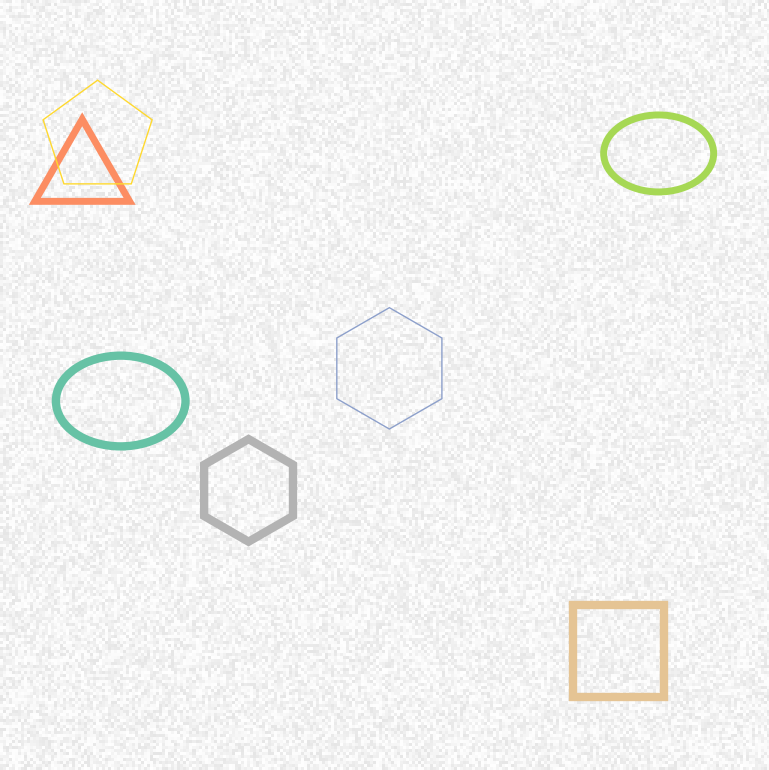[{"shape": "oval", "thickness": 3, "radius": 0.42, "center": [0.157, 0.479]}, {"shape": "triangle", "thickness": 2.5, "radius": 0.36, "center": [0.107, 0.774]}, {"shape": "hexagon", "thickness": 0.5, "radius": 0.39, "center": [0.506, 0.522]}, {"shape": "oval", "thickness": 2.5, "radius": 0.36, "center": [0.855, 0.801]}, {"shape": "pentagon", "thickness": 0.5, "radius": 0.37, "center": [0.127, 0.821]}, {"shape": "square", "thickness": 3, "radius": 0.3, "center": [0.803, 0.155]}, {"shape": "hexagon", "thickness": 3, "radius": 0.33, "center": [0.323, 0.363]}]